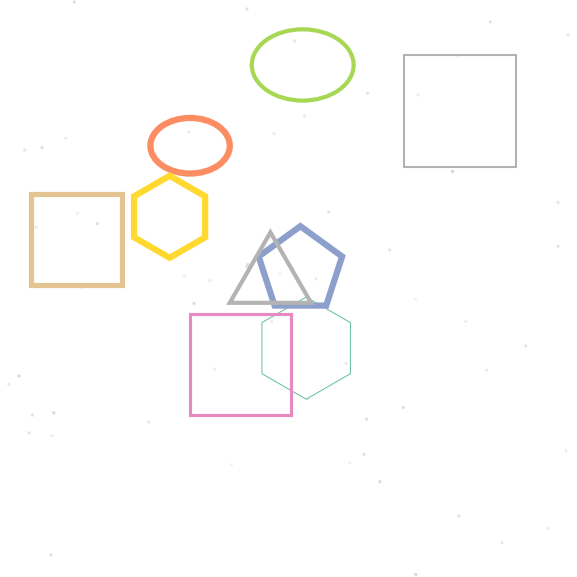[{"shape": "hexagon", "thickness": 0.5, "radius": 0.44, "center": [0.53, 0.396]}, {"shape": "oval", "thickness": 3, "radius": 0.34, "center": [0.329, 0.747]}, {"shape": "pentagon", "thickness": 3, "radius": 0.38, "center": [0.52, 0.531]}, {"shape": "square", "thickness": 1.5, "radius": 0.44, "center": [0.417, 0.368]}, {"shape": "oval", "thickness": 2, "radius": 0.44, "center": [0.524, 0.887]}, {"shape": "hexagon", "thickness": 3, "radius": 0.36, "center": [0.294, 0.624]}, {"shape": "square", "thickness": 2.5, "radius": 0.4, "center": [0.132, 0.584]}, {"shape": "square", "thickness": 1, "radius": 0.49, "center": [0.796, 0.807]}, {"shape": "triangle", "thickness": 2, "radius": 0.41, "center": [0.468, 0.515]}]